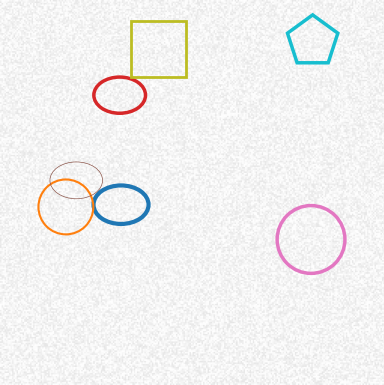[{"shape": "oval", "thickness": 3, "radius": 0.36, "center": [0.314, 0.468]}, {"shape": "circle", "thickness": 1.5, "radius": 0.36, "center": [0.171, 0.463]}, {"shape": "oval", "thickness": 2.5, "radius": 0.34, "center": [0.311, 0.753]}, {"shape": "oval", "thickness": 0.5, "radius": 0.34, "center": [0.198, 0.532]}, {"shape": "circle", "thickness": 2.5, "radius": 0.44, "center": [0.808, 0.378]}, {"shape": "square", "thickness": 2, "radius": 0.36, "center": [0.411, 0.873]}, {"shape": "pentagon", "thickness": 2.5, "radius": 0.34, "center": [0.812, 0.893]}]